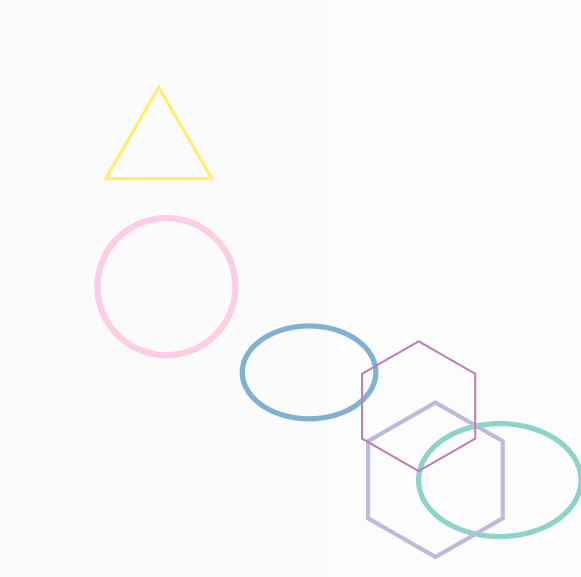[{"shape": "oval", "thickness": 2.5, "radius": 0.7, "center": [0.86, 0.168]}, {"shape": "hexagon", "thickness": 2, "radius": 0.67, "center": [0.749, 0.168]}, {"shape": "oval", "thickness": 2.5, "radius": 0.57, "center": [0.532, 0.354]}, {"shape": "circle", "thickness": 3, "radius": 0.59, "center": [0.286, 0.503]}, {"shape": "hexagon", "thickness": 1, "radius": 0.56, "center": [0.72, 0.296]}, {"shape": "triangle", "thickness": 1.5, "radius": 0.53, "center": [0.273, 0.743]}]